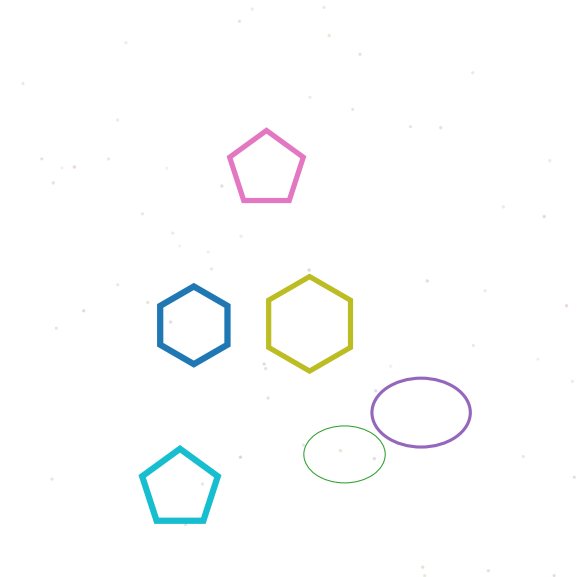[{"shape": "hexagon", "thickness": 3, "radius": 0.34, "center": [0.336, 0.436]}, {"shape": "oval", "thickness": 0.5, "radius": 0.35, "center": [0.597, 0.212]}, {"shape": "oval", "thickness": 1.5, "radius": 0.43, "center": [0.729, 0.285]}, {"shape": "pentagon", "thickness": 2.5, "radius": 0.34, "center": [0.461, 0.706]}, {"shape": "hexagon", "thickness": 2.5, "radius": 0.41, "center": [0.536, 0.438]}, {"shape": "pentagon", "thickness": 3, "radius": 0.34, "center": [0.312, 0.153]}]